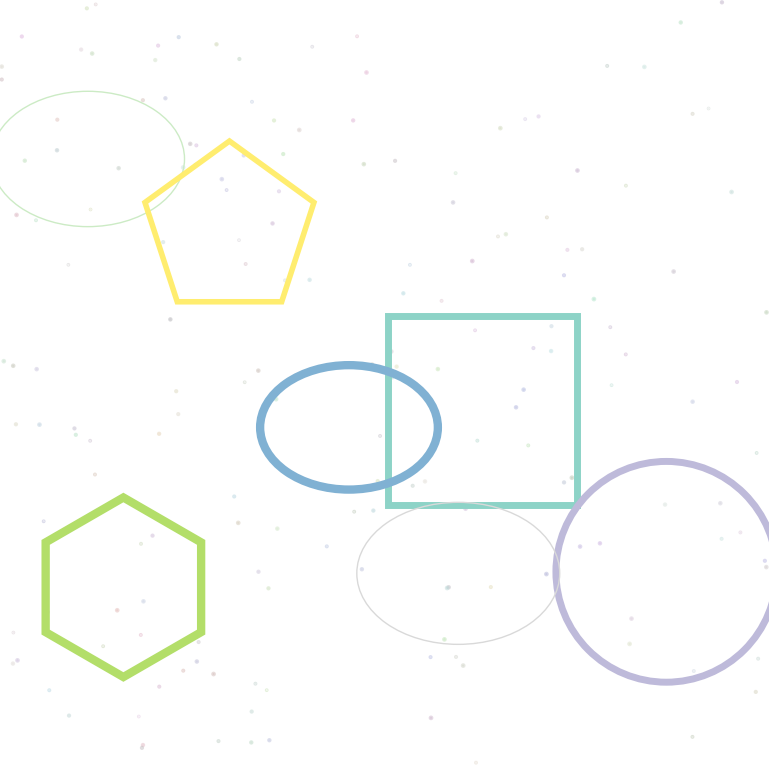[{"shape": "square", "thickness": 2.5, "radius": 0.61, "center": [0.627, 0.467]}, {"shape": "circle", "thickness": 2.5, "radius": 0.72, "center": [0.865, 0.257]}, {"shape": "oval", "thickness": 3, "radius": 0.58, "center": [0.453, 0.445]}, {"shape": "hexagon", "thickness": 3, "radius": 0.58, "center": [0.16, 0.237]}, {"shape": "oval", "thickness": 0.5, "radius": 0.66, "center": [0.595, 0.255]}, {"shape": "oval", "thickness": 0.5, "radius": 0.63, "center": [0.114, 0.794]}, {"shape": "pentagon", "thickness": 2, "radius": 0.58, "center": [0.298, 0.701]}]